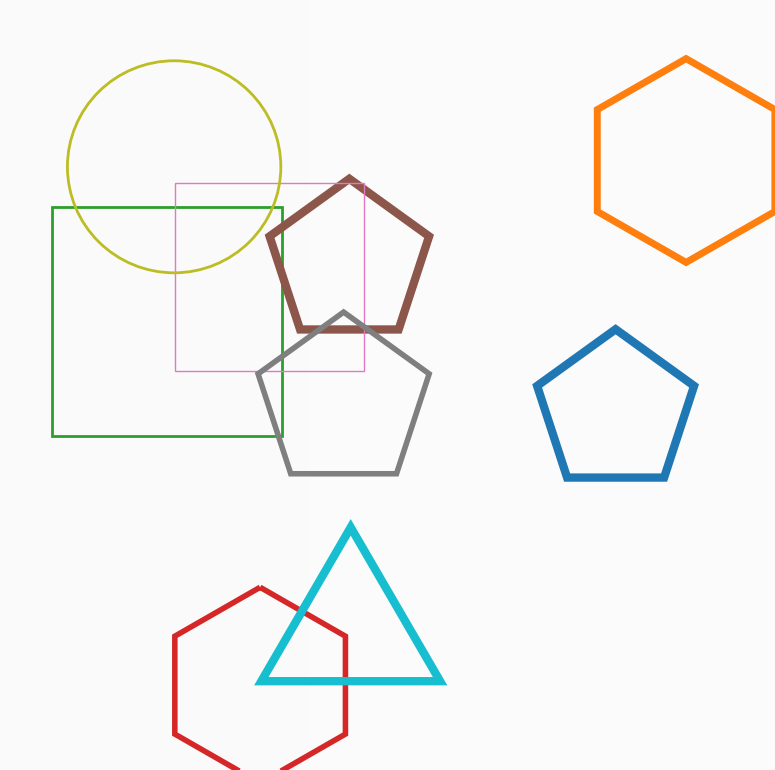[{"shape": "pentagon", "thickness": 3, "radius": 0.53, "center": [0.794, 0.466]}, {"shape": "hexagon", "thickness": 2.5, "radius": 0.66, "center": [0.885, 0.792]}, {"shape": "square", "thickness": 1, "radius": 0.74, "center": [0.215, 0.582]}, {"shape": "hexagon", "thickness": 2, "radius": 0.64, "center": [0.336, 0.11]}, {"shape": "pentagon", "thickness": 3, "radius": 0.54, "center": [0.451, 0.66]}, {"shape": "square", "thickness": 0.5, "radius": 0.61, "center": [0.348, 0.64]}, {"shape": "pentagon", "thickness": 2, "radius": 0.58, "center": [0.443, 0.479]}, {"shape": "circle", "thickness": 1, "radius": 0.69, "center": [0.225, 0.783]}, {"shape": "triangle", "thickness": 3, "radius": 0.67, "center": [0.453, 0.182]}]